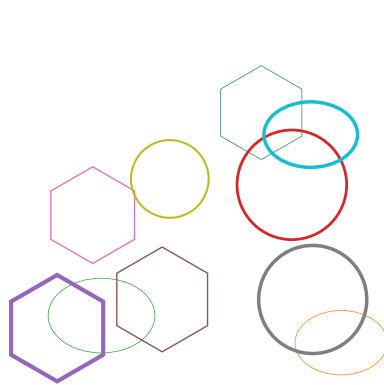[{"shape": "hexagon", "thickness": 0.5, "radius": 0.61, "center": [0.679, 0.707]}, {"shape": "oval", "thickness": 0.5, "radius": 0.6, "center": [0.886, 0.11]}, {"shape": "oval", "thickness": 0.5, "radius": 0.69, "center": [0.264, 0.18]}, {"shape": "circle", "thickness": 2, "radius": 0.71, "center": [0.758, 0.52]}, {"shape": "hexagon", "thickness": 3, "radius": 0.69, "center": [0.148, 0.148]}, {"shape": "hexagon", "thickness": 1, "radius": 0.68, "center": [0.421, 0.222]}, {"shape": "hexagon", "thickness": 1, "radius": 0.63, "center": [0.241, 0.441]}, {"shape": "circle", "thickness": 2.5, "radius": 0.7, "center": [0.812, 0.222]}, {"shape": "circle", "thickness": 1.5, "radius": 0.5, "center": [0.441, 0.535]}, {"shape": "oval", "thickness": 2.5, "radius": 0.61, "center": [0.807, 0.65]}]